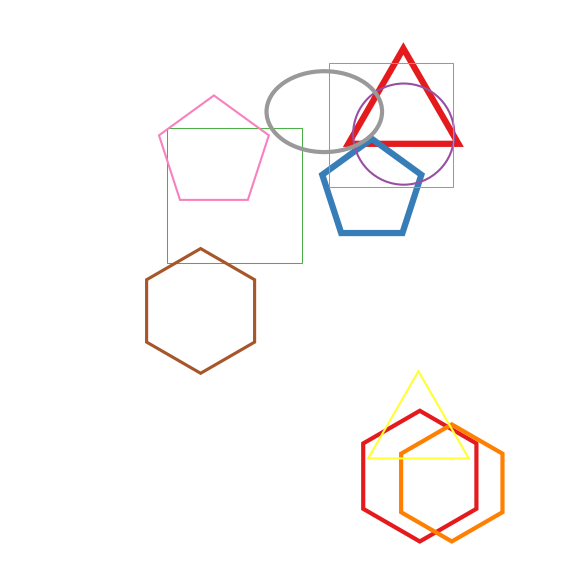[{"shape": "hexagon", "thickness": 2, "radius": 0.57, "center": [0.727, 0.175]}, {"shape": "triangle", "thickness": 3, "radius": 0.55, "center": [0.698, 0.805]}, {"shape": "pentagon", "thickness": 3, "radius": 0.45, "center": [0.644, 0.669]}, {"shape": "square", "thickness": 0.5, "radius": 0.59, "center": [0.405, 0.661]}, {"shape": "circle", "thickness": 1, "radius": 0.44, "center": [0.699, 0.767]}, {"shape": "hexagon", "thickness": 2, "radius": 0.51, "center": [0.782, 0.163]}, {"shape": "triangle", "thickness": 1, "radius": 0.5, "center": [0.725, 0.256]}, {"shape": "hexagon", "thickness": 1.5, "radius": 0.54, "center": [0.347, 0.461]}, {"shape": "pentagon", "thickness": 1, "radius": 0.5, "center": [0.37, 0.734]}, {"shape": "square", "thickness": 0.5, "radius": 0.54, "center": [0.678, 0.783]}, {"shape": "oval", "thickness": 2, "radius": 0.5, "center": [0.562, 0.806]}]